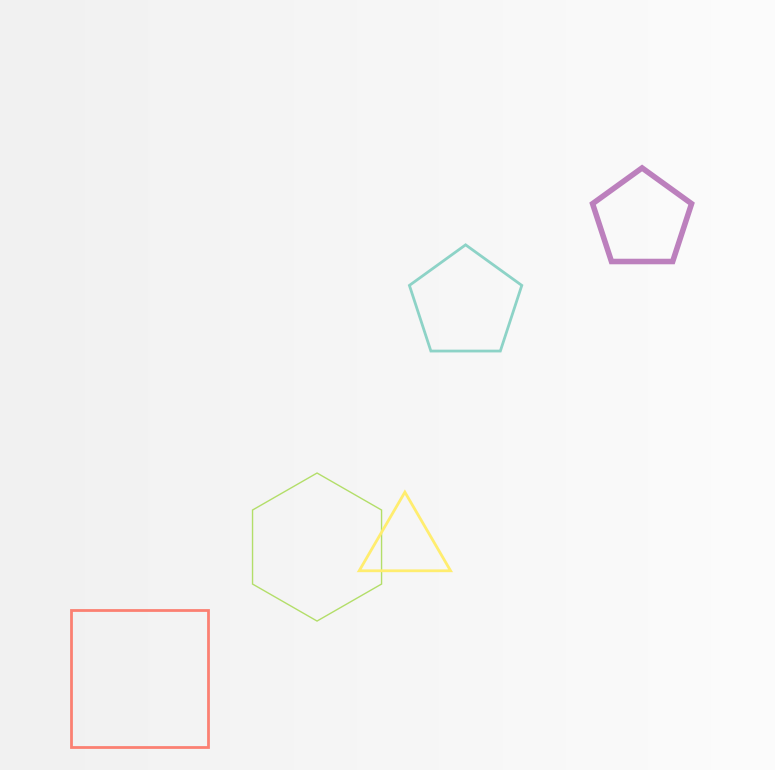[{"shape": "pentagon", "thickness": 1, "radius": 0.38, "center": [0.601, 0.606]}, {"shape": "square", "thickness": 1, "radius": 0.44, "center": [0.18, 0.119]}, {"shape": "hexagon", "thickness": 0.5, "radius": 0.48, "center": [0.409, 0.29]}, {"shape": "pentagon", "thickness": 2, "radius": 0.34, "center": [0.828, 0.715]}, {"shape": "triangle", "thickness": 1, "radius": 0.34, "center": [0.522, 0.293]}]